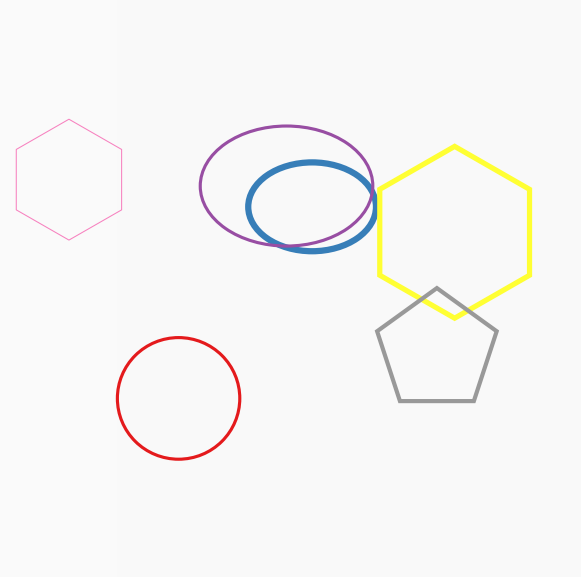[{"shape": "circle", "thickness": 1.5, "radius": 0.53, "center": [0.307, 0.309]}, {"shape": "oval", "thickness": 3, "radius": 0.55, "center": [0.537, 0.641]}, {"shape": "oval", "thickness": 1.5, "radius": 0.74, "center": [0.493, 0.677]}, {"shape": "hexagon", "thickness": 2.5, "radius": 0.74, "center": [0.782, 0.597]}, {"shape": "hexagon", "thickness": 0.5, "radius": 0.52, "center": [0.119, 0.688]}, {"shape": "pentagon", "thickness": 2, "radius": 0.54, "center": [0.752, 0.392]}]